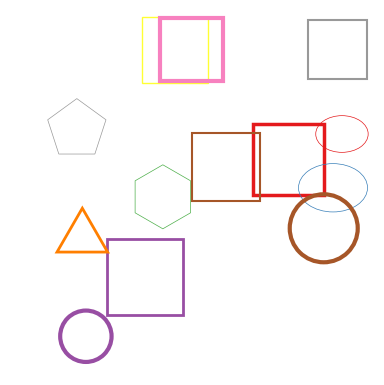[{"shape": "square", "thickness": 2.5, "radius": 0.46, "center": [0.748, 0.585]}, {"shape": "oval", "thickness": 0.5, "radius": 0.34, "center": [0.888, 0.652]}, {"shape": "oval", "thickness": 0.5, "radius": 0.45, "center": [0.865, 0.512]}, {"shape": "hexagon", "thickness": 0.5, "radius": 0.42, "center": [0.423, 0.489]}, {"shape": "square", "thickness": 2, "radius": 0.5, "center": [0.376, 0.281]}, {"shape": "circle", "thickness": 3, "radius": 0.33, "center": [0.223, 0.127]}, {"shape": "triangle", "thickness": 2, "radius": 0.38, "center": [0.214, 0.383]}, {"shape": "square", "thickness": 1, "radius": 0.43, "center": [0.454, 0.869]}, {"shape": "circle", "thickness": 3, "radius": 0.44, "center": [0.841, 0.407]}, {"shape": "square", "thickness": 1.5, "radius": 0.44, "center": [0.588, 0.566]}, {"shape": "square", "thickness": 3, "radius": 0.41, "center": [0.498, 0.871]}, {"shape": "square", "thickness": 1.5, "radius": 0.38, "center": [0.876, 0.871]}, {"shape": "pentagon", "thickness": 0.5, "radius": 0.4, "center": [0.2, 0.664]}]